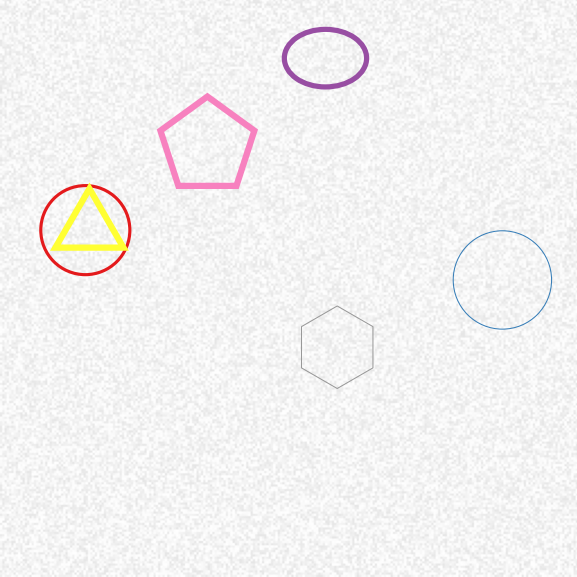[{"shape": "circle", "thickness": 1.5, "radius": 0.39, "center": [0.148, 0.601]}, {"shape": "circle", "thickness": 0.5, "radius": 0.43, "center": [0.87, 0.514]}, {"shape": "oval", "thickness": 2.5, "radius": 0.36, "center": [0.564, 0.898]}, {"shape": "triangle", "thickness": 3, "radius": 0.34, "center": [0.155, 0.604]}, {"shape": "pentagon", "thickness": 3, "radius": 0.43, "center": [0.359, 0.746]}, {"shape": "hexagon", "thickness": 0.5, "radius": 0.36, "center": [0.584, 0.398]}]